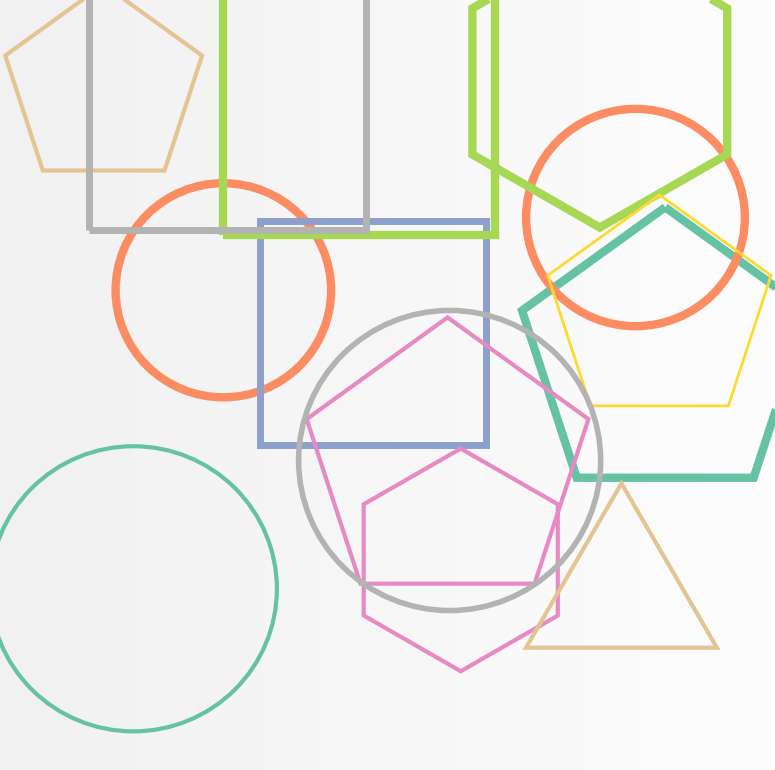[{"shape": "pentagon", "thickness": 3, "radius": 0.97, "center": [0.858, 0.537]}, {"shape": "circle", "thickness": 1.5, "radius": 0.93, "center": [0.172, 0.235]}, {"shape": "circle", "thickness": 3, "radius": 0.71, "center": [0.82, 0.718]}, {"shape": "circle", "thickness": 3, "radius": 0.7, "center": [0.288, 0.623]}, {"shape": "square", "thickness": 2.5, "radius": 0.73, "center": [0.481, 0.567]}, {"shape": "hexagon", "thickness": 1.5, "radius": 0.72, "center": [0.595, 0.273]}, {"shape": "pentagon", "thickness": 1.5, "radius": 0.96, "center": [0.577, 0.397]}, {"shape": "square", "thickness": 3, "radius": 0.88, "center": [0.463, 0.87]}, {"shape": "hexagon", "thickness": 3, "radius": 0.95, "center": [0.774, 0.894]}, {"shape": "pentagon", "thickness": 1, "radius": 0.76, "center": [0.851, 0.595]}, {"shape": "triangle", "thickness": 1.5, "radius": 0.71, "center": [0.802, 0.23]}, {"shape": "pentagon", "thickness": 1.5, "radius": 0.67, "center": [0.134, 0.887]}, {"shape": "square", "thickness": 2.5, "radius": 0.89, "center": [0.293, 0.88]}, {"shape": "circle", "thickness": 2, "radius": 0.97, "center": [0.58, 0.402]}]